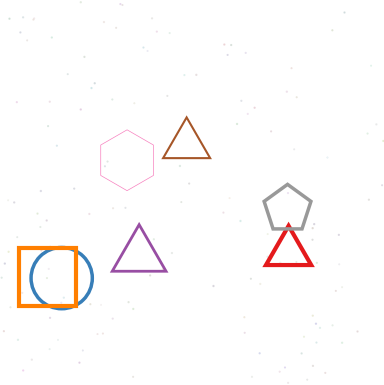[{"shape": "triangle", "thickness": 3, "radius": 0.34, "center": [0.75, 0.346]}, {"shape": "circle", "thickness": 2.5, "radius": 0.4, "center": [0.16, 0.278]}, {"shape": "triangle", "thickness": 2, "radius": 0.4, "center": [0.361, 0.336]}, {"shape": "square", "thickness": 3, "radius": 0.37, "center": [0.123, 0.28]}, {"shape": "triangle", "thickness": 1.5, "radius": 0.35, "center": [0.485, 0.625]}, {"shape": "hexagon", "thickness": 0.5, "radius": 0.4, "center": [0.33, 0.584]}, {"shape": "pentagon", "thickness": 2.5, "radius": 0.32, "center": [0.747, 0.457]}]